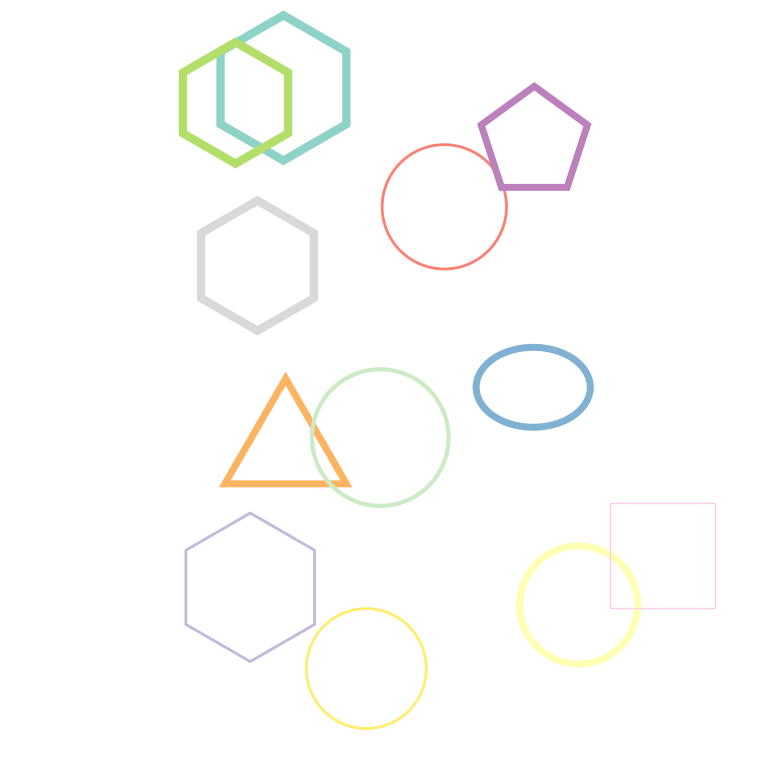[{"shape": "hexagon", "thickness": 3, "radius": 0.47, "center": [0.368, 0.886]}, {"shape": "circle", "thickness": 2.5, "radius": 0.38, "center": [0.751, 0.214]}, {"shape": "hexagon", "thickness": 1, "radius": 0.48, "center": [0.325, 0.237]}, {"shape": "circle", "thickness": 1, "radius": 0.4, "center": [0.577, 0.731]}, {"shape": "oval", "thickness": 2.5, "radius": 0.37, "center": [0.692, 0.497]}, {"shape": "triangle", "thickness": 2.5, "radius": 0.46, "center": [0.371, 0.417]}, {"shape": "hexagon", "thickness": 3, "radius": 0.39, "center": [0.306, 0.866]}, {"shape": "square", "thickness": 0.5, "radius": 0.34, "center": [0.861, 0.279]}, {"shape": "hexagon", "thickness": 3, "radius": 0.42, "center": [0.334, 0.655]}, {"shape": "pentagon", "thickness": 2.5, "radius": 0.36, "center": [0.694, 0.815]}, {"shape": "circle", "thickness": 1.5, "radius": 0.44, "center": [0.494, 0.432]}, {"shape": "circle", "thickness": 1, "radius": 0.39, "center": [0.476, 0.132]}]